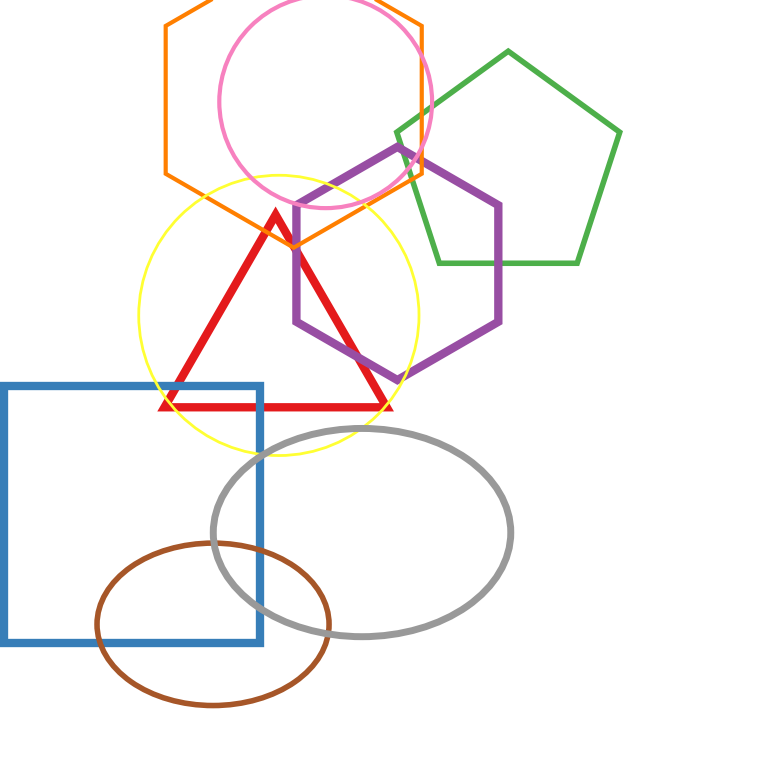[{"shape": "triangle", "thickness": 3, "radius": 0.83, "center": [0.358, 0.554]}, {"shape": "square", "thickness": 3, "radius": 0.83, "center": [0.172, 0.332]}, {"shape": "pentagon", "thickness": 2, "radius": 0.76, "center": [0.66, 0.781]}, {"shape": "hexagon", "thickness": 3, "radius": 0.76, "center": [0.516, 0.658]}, {"shape": "hexagon", "thickness": 1.5, "radius": 0.96, "center": [0.381, 0.87]}, {"shape": "circle", "thickness": 1, "radius": 0.91, "center": [0.362, 0.59]}, {"shape": "oval", "thickness": 2, "radius": 0.75, "center": [0.277, 0.189]}, {"shape": "circle", "thickness": 1.5, "radius": 0.69, "center": [0.423, 0.868]}, {"shape": "oval", "thickness": 2.5, "radius": 0.97, "center": [0.47, 0.308]}]